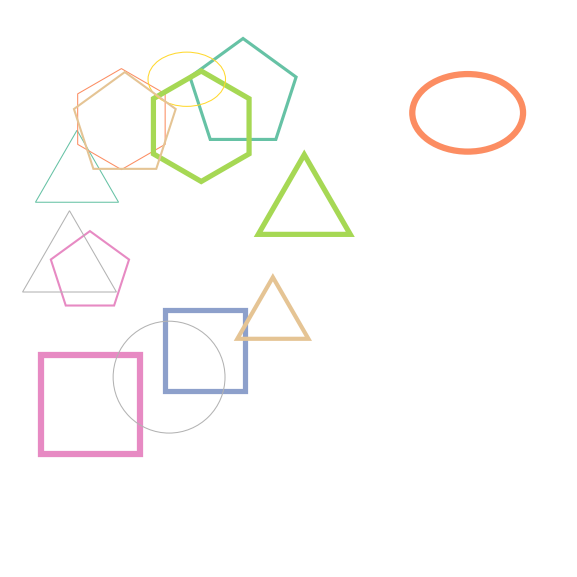[{"shape": "triangle", "thickness": 0.5, "radius": 0.42, "center": [0.133, 0.69]}, {"shape": "pentagon", "thickness": 1.5, "radius": 0.48, "center": [0.421, 0.836]}, {"shape": "hexagon", "thickness": 0.5, "radius": 0.44, "center": [0.21, 0.793]}, {"shape": "oval", "thickness": 3, "radius": 0.48, "center": [0.81, 0.804]}, {"shape": "square", "thickness": 2.5, "radius": 0.35, "center": [0.355, 0.392]}, {"shape": "pentagon", "thickness": 1, "radius": 0.36, "center": [0.156, 0.528]}, {"shape": "square", "thickness": 3, "radius": 0.43, "center": [0.157, 0.299]}, {"shape": "triangle", "thickness": 2.5, "radius": 0.46, "center": [0.527, 0.639]}, {"shape": "hexagon", "thickness": 2.5, "radius": 0.48, "center": [0.348, 0.781]}, {"shape": "oval", "thickness": 0.5, "radius": 0.34, "center": [0.323, 0.862]}, {"shape": "pentagon", "thickness": 1, "radius": 0.46, "center": [0.216, 0.782]}, {"shape": "triangle", "thickness": 2, "radius": 0.36, "center": [0.472, 0.448]}, {"shape": "circle", "thickness": 0.5, "radius": 0.48, "center": [0.293, 0.346]}, {"shape": "triangle", "thickness": 0.5, "radius": 0.47, "center": [0.12, 0.54]}]